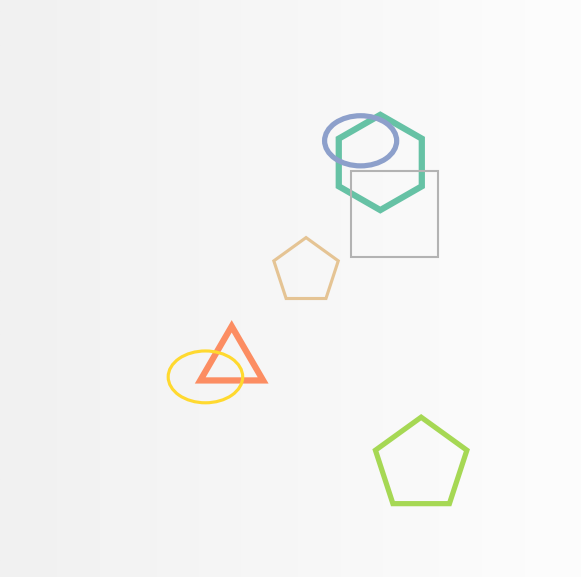[{"shape": "hexagon", "thickness": 3, "radius": 0.41, "center": [0.654, 0.718]}, {"shape": "triangle", "thickness": 3, "radius": 0.31, "center": [0.399, 0.372]}, {"shape": "oval", "thickness": 2.5, "radius": 0.31, "center": [0.62, 0.755]}, {"shape": "pentagon", "thickness": 2.5, "radius": 0.41, "center": [0.725, 0.194]}, {"shape": "oval", "thickness": 1.5, "radius": 0.32, "center": [0.353, 0.347]}, {"shape": "pentagon", "thickness": 1.5, "radius": 0.29, "center": [0.527, 0.529]}, {"shape": "square", "thickness": 1, "radius": 0.37, "center": [0.678, 0.629]}]